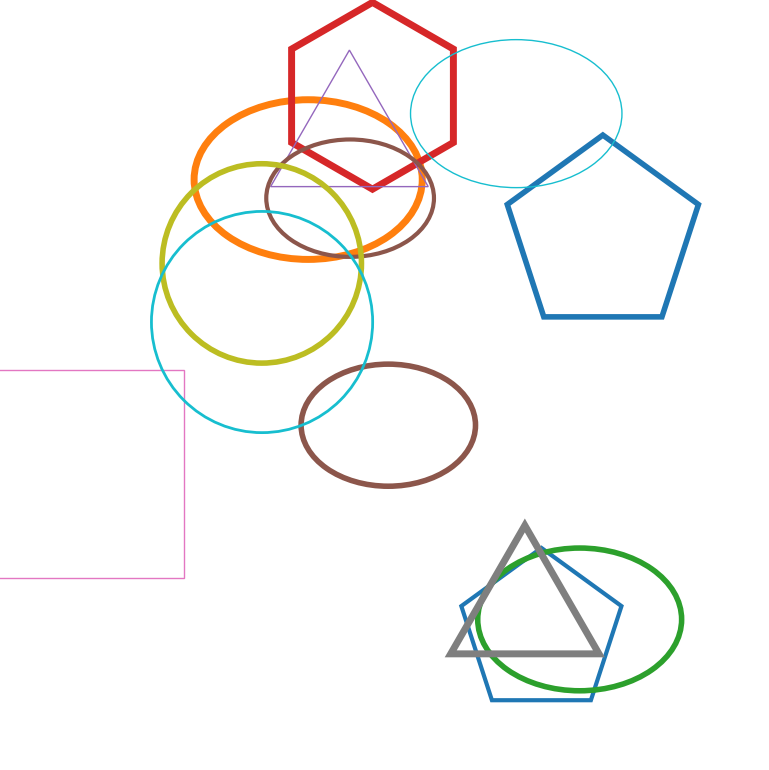[{"shape": "pentagon", "thickness": 1.5, "radius": 0.55, "center": [0.703, 0.179]}, {"shape": "pentagon", "thickness": 2, "radius": 0.65, "center": [0.783, 0.694]}, {"shape": "oval", "thickness": 2.5, "radius": 0.74, "center": [0.4, 0.767]}, {"shape": "oval", "thickness": 2, "radius": 0.66, "center": [0.753, 0.196]}, {"shape": "hexagon", "thickness": 2.5, "radius": 0.61, "center": [0.484, 0.876]}, {"shape": "triangle", "thickness": 0.5, "radius": 0.59, "center": [0.454, 0.817]}, {"shape": "oval", "thickness": 2, "radius": 0.57, "center": [0.504, 0.448]}, {"shape": "oval", "thickness": 1.5, "radius": 0.54, "center": [0.455, 0.743]}, {"shape": "square", "thickness": 0.5, "radius": 0.67, "center": [0.104, 0.385]}, {"shape": "triangle", "thickness": 2.5, "radius": 0.56, "center": [0.682, 0.206]}, {"shape": "circle", "thickness": 2, "radius": 0.65, "center": [0.34, 0.658]}, {"shape": "circle", "thickness": 1, "radius": 0.72, "center": [0.34, 0.582]}, {"shape": "oval", "thickness": 0.5, "radius": 0.69, "center": [0.67, 0.852]}]